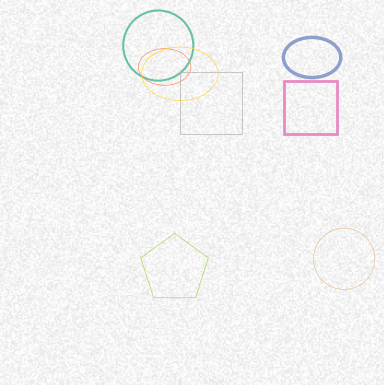[{"shape": "circle", "thickness": 1.5, "radius": 0.46, "center": [0.411, 0.882]}, {"shape": "oval", "thickness": 0.5, "radius": 0.34, "center": [0.428, 0.826]}, {"shape": "oval", "thickness": 2.5, "radius": 0.37, "center": [0.811, 0.851]}, {"shape": "square", "thickness": 2, "radius": 0.34, "center": [0.807, 0.721]}, {"shape": "pentagon", "thickness": 0.5, "radius": 0.46, "center": [0.453, 0.301]}, {"shape": "oval", "thickness": 0.5, "radius": 0.5, "center": [0.467, 0.808]}, {"shape": "circle", "thickness": 0.5, "radius": 0.4, "center": [0.894, 0.328]}, {"shape": "square", "thickness": 0.5, "radius": 0.4, "center": [0.547, 0.733]}]